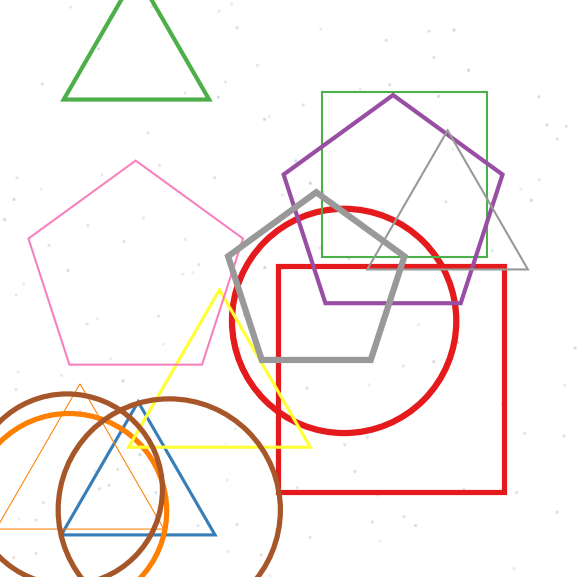[{"shape": "square", "thickness": 2.5, "radius": 0.98, "center": [0.677, 0.343]}, {"shape": "circle", "thickness": 3, "radius": 0.97, "center": [0.596, 0.443]}, {"shape": "triangle", "thickness": 1.5, "radius": 0.77, "center": [0.239, 0.15]}, {"shape": "triangle", "thickness": 2, "radius": 0.73, "center": [0.236, 0.899]}, {"shape": "square", "thickness": 1, "radius": 0.71, "center": [0.7, 0.697]}, {"shape": "pentagon", "thickness": 2, "radius": 1.0, "center": [0.681, 0.635]}, {"shape": "circle", "thickness": 2.5, "radius": 0.85, "center": [0.12, 0.114]}, {"shape": "triangle", "thickness": 0.5, "radius": 0.84, "center": [0.139, 0.167]}, {"shape": "triangle", "thickness": 1.5, "radius": 0.91, "center": [0.38, 0.316]}, {"shape": "circle", "thickness": 2.5, "radius": 0.83, "center": [0.116, 0.152]}, {"shape": "circle", "thickness": 2.5, "radius": 0.96, "center": [0.293, 0.116]}, {"shape": "pentagon", "thickness": 1, "radius": 0.98, "center": [0.235, 0.526]}, {"shape": "pentagon", "thickness": 3, "radius": 0.8, "center": [0.548, 0.506]}, {"shape": "triangle", "thickness": 1, "radius": 0.8, "center": [0.775, 0.613]}]